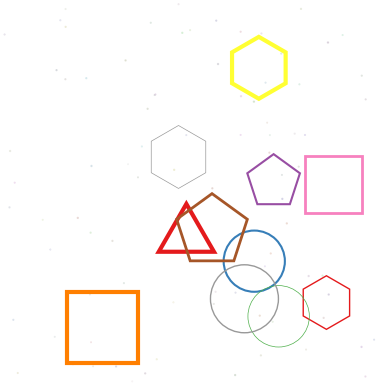[{"shape": "hexagon", "thickness": 1, "radius": 0.35, "center": [0.848, 0.214]}, {"shape": "triangle", "thickness": 3, "radius": 0.41, "center": [0.484, 0.388]}, {"shape": "circle", "thickness": 1.5, "radius": 0.4, "center": [0.66, 0.322]}, {"shape": "circle", "thickness": 0.5, "radius": 0.4, "center": [0.724, 0.178]}, {"shape": "pentagon", "thickness": 1.5, "radius": 0.36, "center": [0.711, 0.528]}, {"shape": "square", "thickness": 3, "radius": 0.46, "center": [0.266, 0.149]}, {"shape": "hexagon", "thickness": 3, "radius": 0.4, "center": [0.672, 0.824]}, {"shape": "pentagon", "thickness": 2, "radius": 0.48, "center": [0.551, 0.401]}, {"shape": "square", "thickness": 2, "radius": 0.37, "center": [0.865, 0.521]}, {"shape": "circle", "thickness": 1, "radius": 0.44, "center": [0.635, 0.224]}, {"shape": "hexagon", "thickness": 0.5, "radius": 0.41, "center": [0.464, 0.592]}]